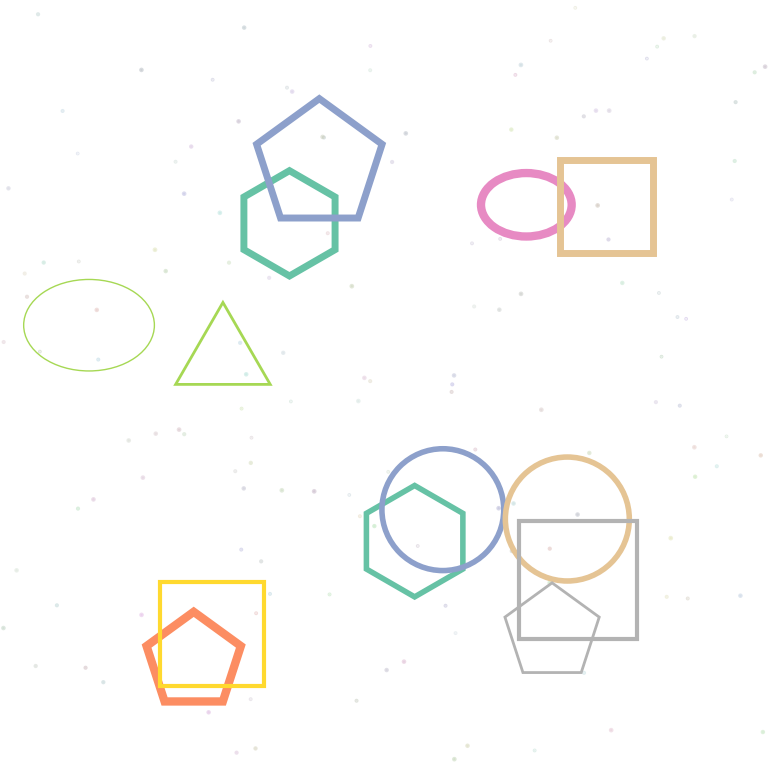[{"shape": "hexagon", "thickness": 2.5, "radius": 0.34, "center": [0.376, 0.71]}, {"shape": "hexagon", "thickness": 2, "radius": 0.36, "center": [0.538, 0.297]}, {"shape": "pentagon", "thickness": 3, "radius": 0.32, "center": [0.252, 0.141]}, {"shape": "circle", "thickness": 2, "radius": 0.4, "center": [0.575, 0.338]}, {"shape": "pentagon", "thickness": 2.5, "radius": 0.43, "center": [0.415, 0.786]}, {"shape": "oval", "thickness": 3, "radius": 0.29, "center": [0.684, 0.734]}, {"shape": "oval", "thickness": 0.5, "radius": 0.42, "center": [0.116, 0.578]}, {"shape": "triangle", "thickness": 1, "radius": 0.35, "center": [0.29, 0.536]}, {"shape": "square", "thickness": 1.5, "radius": 0.34, "center": [0.276, 0.177]}, {"shape": "circle", "thickness": 2, "radius": 0.4, "center": [0.737, 0.326]}, {"shape": "square", "thickness": 2.5, "radius": 0.3, "center": [0.787, 0.732]}, {"shape": "square", "thickness": 1.5, "radius": 0.38, "center": [0.751, 0.247]}, {"shape": "pentagon", "thickness": 1, "radius": 0.32, "center": [0.717, 0.179]}]